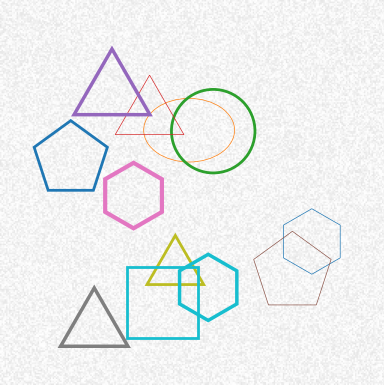[{"shape": "hexagon", "thickness": 0.5, "radius": 0.43, "center": [0.81, 0.373]}, {"shape": "pentagon", "thickness": 2, "radius": 0.5, "center": [0.184, 0.587]}, {"shape": "oval", "thickness": 0.5, "radius": 0.59, "center": [0.491, 0.662]}, {"shape": "circle", "thickness": 2, "radius": 0.54, "center": [0.554, 0.659]}, {"shape": "triangle", "thickness": 0.5, "radius": 0.51, "center": [0.389, 0.702]}, {"shape": "triangle", "thickness": 2.5, "radius": 0.57, "center": [0.291, 0.759]}, {"shape": "pentagon", "thickness": 0.5, "radius": 0.53, "center": [0.759, 0.293]}, {"shape": "hexagon", "thickness": 3, "radius": 0.43, "center": [0.347, 0.492]}, {"shape": "triangle", "thickness": 2.5, "radius": 0.5, "center": [0.245, 0.151]}, {"shape": "triangle", "thickness": 2, "radius": 0.42, "center": [0.455, 0.303]}, {"shape": "hexagon", "thickness": 2.5, "radius": 0.43, "center": [0.541, 0.254]}, {"shape": "square", "thickness": 2, "radius": 0.46, "center": [0.421, 0.214]}]